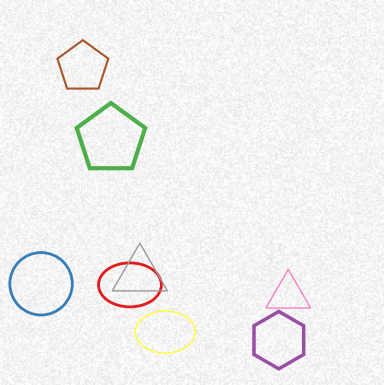[{"shape": "oval", "thickness": 2, "radius": 0.41, "center": [0.338, 0.26]}, {"shape": "circle", "thickness": 2, "radius": 0.41, "center": [0.107, 0.263]}, {"shape": "pentagon", "thickness": 3, "radius": 0.47, "center": [0.288, 0.639]}, {"shape": "hexagon", "thickness": 2.5, "radius": 0.37, "center": [0.724, 0.117]}, {"shape": "oval", "thickness": 1, "radius": 0.39, "center": [0.429, 0.138]}, {"shape": "pentagon", "thickness": 1.5, "radius": 0.35, "center": [0.215, 0.826]}, {"shape": "triangle", "thickness": 1, "radius": 0.34, "center": [0.749, 0.233]}, {"shape": "triangle", "thickness": 1, "radius": 0.41, "center": [0.363, 0.286]}]